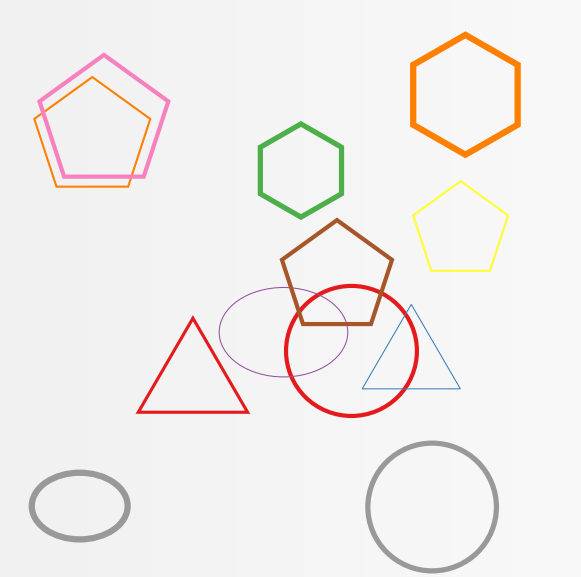[{"shape": "triangle", "thickness": 1.5, "radius": 0.54, "center": [0.332, 0.34]}, {"shape": "circle", "thickness": 2, "radius": 0.56, "center": [0.605, 0.391]}, {"shape": "triangle", "thickness": 0.5, "radius": 0.49, "center": [0.708, 0.375]}, {"shape": "hexagon", "thickness": 2.5, "radius": 0.4, "center": [0.518, 0.704]}, {"shape": "oval", "thickness": 0.5, "radius": 0.55, "center": [0.488, 0.424]}, {"shape": "pentagon", "thickness": 1, "radius": 0.52, "center": [0.159, 0.761]}, {"shape": "hexagon", "thickness": 3, "radius": 0.52, "center": [0.801, 0.835]}, {"shape": "pentagon", "thickness": 1, "radius": 0.43, "center": [0.793, 0.6]}, {"shape": "pentagon", "thickness": 2, "radius": 0.5, "center": [0.58, 0.518]}, {"shape": "pentagon", "thickness": 2, "radius": 0.58, "center": [0.179, 0.788]}, {"shape": "oval", "thickness": 3, "radius": 0.41, "center": [0.137, 0.123]}, {"shape": "circle", "thickness": 2.5, "radius": 0.55, "center": [0.743, 0.121]}]